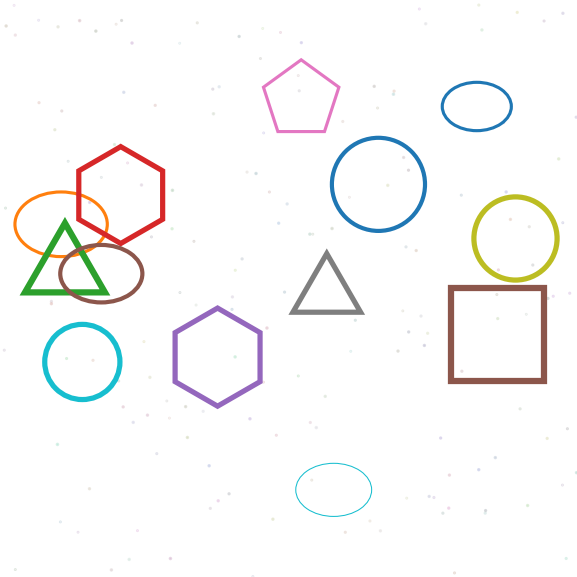[{"shape": "oval", "thickness": 1.5, "radius": 0.3, "center": [0.826, 0.815]}, {"shape": "circle", "thickness": 2, "radius": 0.4, "center": [0.655, 0.68]}, {"shape": "oval", "thickness": 1.5, "radius": 0.4, "center": [0.106, 0.611]}, {"shape": "triangle", "thickness": 3, "radius": 0.4, "center": [0.112, 0.533]}, {"shape": "hexagon", "thickness": 2.5, "radius": 0.42, "center": [0.209, 0.661]}, {"shape": "hexagon", "thickness": 2.5, "radius": 0.42, "center": [0.377, 0.381]}, {"shape": "oval", "thickness": 2, "radius": 0.36, "center": [0.175, 0.525]}, {"shape": "square", "thickness": 3, "radius": 0.4, "center": [0.862, 0.419]}, {"shape": "pentagon", "thickness": 1.5, "radius": 0.34, "center": [0.522, 0.827]}, {"shape": "triangle", "thickness": 2.5, "radius": 0.34, "center": [0.566, 0.492]}, {"shape": "circle", "thickness": 2.5, "radius": 0.36, "center": [0.893, 0.586]}, {"shape": "oval", "thickness": 0.5, "radius": 0.33, "center": [0.578, 0.151]}, {"shape": "circle", "thickness": 2.5, "radius": 0.33, "center": [0.143, 0.372]}]